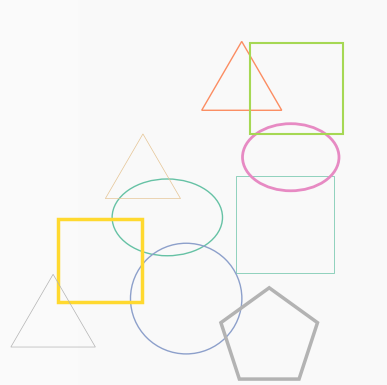[{"shape": "oval", "thickness": 1, "radius": 0.71, "center": [0.432, 0.435]}, {"shape": "square", "thickness": 0.5, "radius": 0.63, "center": [0.735, 0.418]}, {"shape": "triangle", "thickness": 1, "radius": 0.6, "center": [0.624, 0.773]}, {"shape": "circle", "thickness": 1, "radius": 0.72, "center": [0.48, 0.224]}, {"shape": "oval", "thickness": 2, "radius": 0.62, "center": [0.75, 0.592]}, {"shape": "square", "thickness": 1.5, "radius": 0.59, "center": [0.765, 0.77]}, {"shape": "square", "thickness": 2.5, "radius": 0.54, "center": [0.259, 0.324]}, {"shape": "triangle", "thickness": 0.5, "radius": 0.56, "center": [0.369, 0.54]}, {"shape": "triangle", "thickness": 0.5, "radius": 0.63, "center": [0.137, 0.162]}, {"shape": "pentagon", "thickness": 2.5, "radius": 0.66, "center": [0.695, 0.121]}]